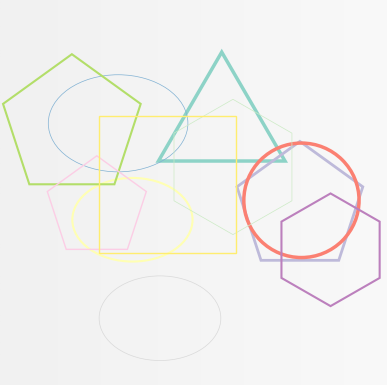[{"shape": "triangle", "thickness": 2.5, "radius": 0.94, "center": [0.572, 0.676]}, {"shape": "oval", "thickness": 1.5, "radius": 0.78, "center": [0.342, 0.429]}, {"shape": "pentagon", "thickness": 2, "radius": 0.85, "center": [0.774, 0.462]}, {"shape": "circle", "thickness": 2.5, "radius": 0.74, "center": [0.778, 0.48]}, {"shape": "oval", "thickness": 0.5, "radius": 0.9, "center": [0.305, 0.68]}, {"shape": "pentagon", "thickness": 1.5, "radius": 0.93, "center": [0.185, 0.672]}, {"shape": "pentagon", "thickness": 1, "radius": 0.67, "center": [0.25, 0.461]}, {"shape": "oval", "thickness": 0.5, "radius": 0.79, "center": [0.413, 0.173]}, {"shape": "hexagon", "thickness": 1.5, "radius": 0.73, "center": [0.853, 0.351]}, {"shape": "hexagon", "thickness": 0.5, "radius": 0.88, "center": [0.601, 0.566]}, {"shape": "square", "thickness": 1, "radius": 0.89, "center": [0.431, 0.521]}]